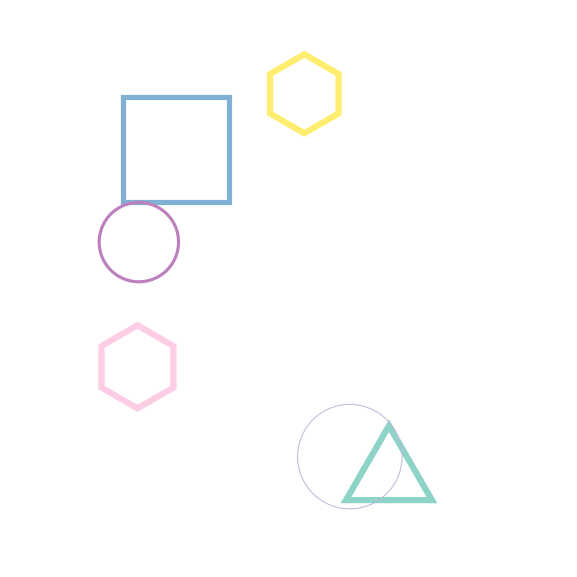[{"shape": "triangle", "thickness": 3, "radius": 0.43, "center": [0.674, 0.176]}, {"shape": "circle", "thickness": 0.5, "radius": 0.45, "center": [0.606, 0.208]}, {"shape": "square", "thickness": 2.5, "radius": 0.46, "center": [0.305, 0.74]}, {"shape": "hexagon", "thickness": 3, "radius": 0.36, "center": [0.238, 0.364]}, {"shape": "circle", "thickness": 1.5, "radius": 0.34, "center": [0.24, 0.58]}, {"shape": "hexagon", "thickness": 3, "radius": 0.34, "center": [0.527, 0.837]}]